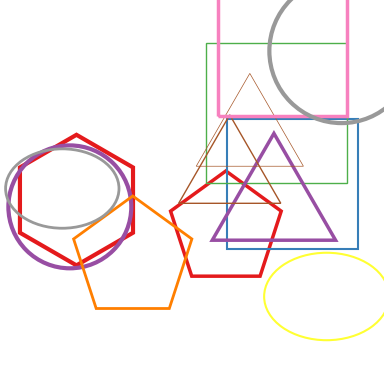[{"shape": "hexagon", "thickness": 3, "radius": 0.85, "center": [0.199, 0.48]}, {"shape": "pentagon", "thickness": 2.5, "radius": 0.76, "center": [0.587, 0.405]}, {"shape": "square", "thickness": 1.5, "radius": 0.85, "center": [0.759, 0.522]}, {"shape": "square", "thickness": 1, "radius": 0.91, "center": [0.718, 0.706]}, {"shape": "triangle", "thickness": 2.5, "radius": 0.92, "center": [0.712, 0.469]}, {"shape": "circle", "thickness": 3, "radius": 0.8, "center": [0.181, 0.463]}, {"shape": "pentagon", "thickness": 2, "radius": 0.81, "center": [0.345, 0.329]}, {"shape": "oval", "thickness": 1.5, "radius": 0.81, "center": [0.848, 0.23]}, {"shape": "triangle", "thickness": 1, "radius": 0.77, "center": [0.597, 0.548]}, {"shape": "triangle", "thickness": 0.5, "radius": 0.8, "center": [0.649, 0.649]}, {"shape": "square", "thickness": 2.5, "radius": 0.84, "center": [0.734, 0.866]}, {"shape": "circle", "thickness": 3, "radius": 0.94, "center": [0.887, 0.868]}, {"shape": "oval", "thickness": 2, "radius": 0.74, "center": [0.162, 0.51]}]